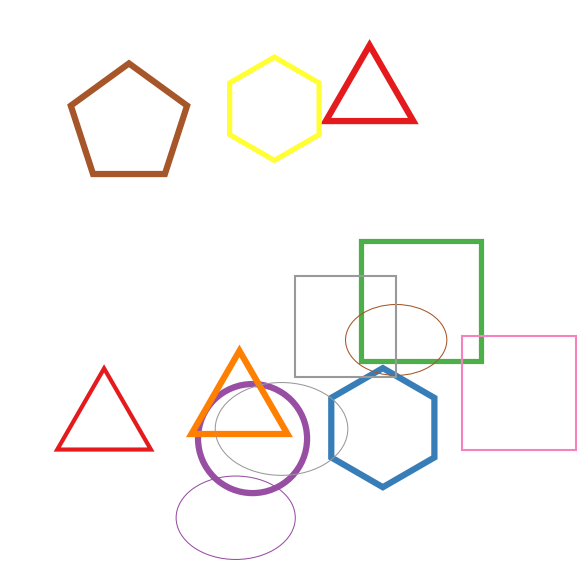[{"shape": "triangle", "thickness": 3, "radius": 0.44, "center": [0.64, 0.833]}, {"shape": "triangle", "thickness": 2, "radius": 0.47, "center": [0.18, 0.268]}, {"shape": "hexagon", "thickness": 3, "radius": 0.52, "center": [0.663, 0.259]}, {"shape": "square", "thickness": 2.5, "radius": 0.52, "center": [0.729, 0.478]}, {"shape": "circle", "thickness": 3, "radius": 0.47, "center": [0.437, 0.24]}, {"shape": "oval", "thickness": 0.5, "radius": 0.52, "center": [0.408, 0.103]}, {"shape": "triangle", "thickness": 3, "radius": 0.48, "center": [0.415, 0.296]}, {"shape": "hexagon", "thickness": 2.5, "radius": 0.45, "center": [0.475, 0.811]}, {"shape": "pentagon", "thickness": 3, "radius": 0.53, "center": [0.223, 0.783]}, {"shape": "oval", "thickness": 0.5, "radius": 0.44, "center": [0.686, 0.41]}, {"shape": "square", "thickness": 1, "radius": 0.5, "center": [0.898, 0.319]}, {"shape": "square", "thickness": 1, "radius": 0.44, "center": [0.598, 0.433]}, {"shape": "oval", "thickness": 0.5, "radius": 0.57, "center": [0.487, 0.256]}]